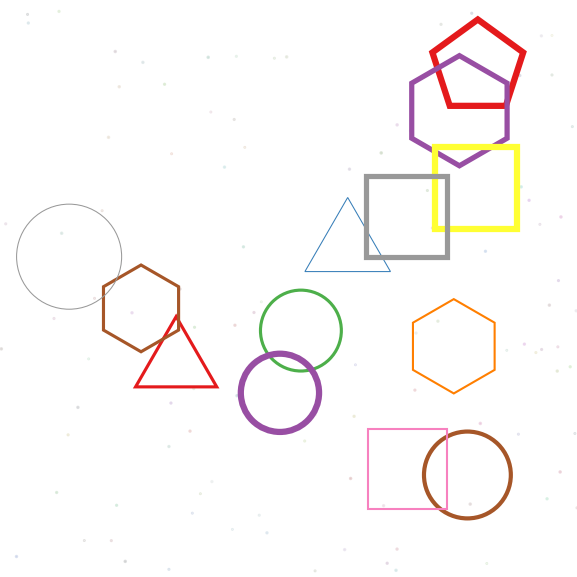[{"shape": "triangle", "thickness": 1.5, "radius": 0.41, "center": [0.305, 0.37]}, {"shape": "pentagon", "thickness": 3, "radius": 0.41, "center": [0.827, 0.883]}, {"shape": "triangle", "thickness": 0.5, "radius": 0.43, "center": [0.602, 0.572]}, {"shape": "circle", "thickness": 1.5, "radius": 0.35, "center": [0.521, 0.427]}, {"shape": "hexagon", "thickness": 2.5, "radius": 0.48, "center": [0.796, 0.807]}, {"shape": "circle", "thickness": 3, "radius": 0.34, "center": [0.485, 0.319]}, {"shape": "hexagon", "thickness": 1, "radius": 0.41, "center": [0.786, 0.4]}, {"shape": "square", "thickness": 3, "radius": 0.36, "center": [0.824, 0.674]}, {"shape": "hexagon", "thickness": 1.5, "radius": 0.38, "center": [0.244, 0.465]}, {"shape": "circle", "thickness": 2, "radius": 0.38, "center": [0.809, 0.177]}, {"shape": "square", "thickness": 1, "radius": 0.34, "center": [0.705, 0.188]}, {"shape": "circle", "thickness": 0.5, "radius": 0.45, "center": [0.12, 0.555]}, {"shape": "square", "thickness": 2.5, "radius": 0.35, "center": [0.704, 0.624]}]